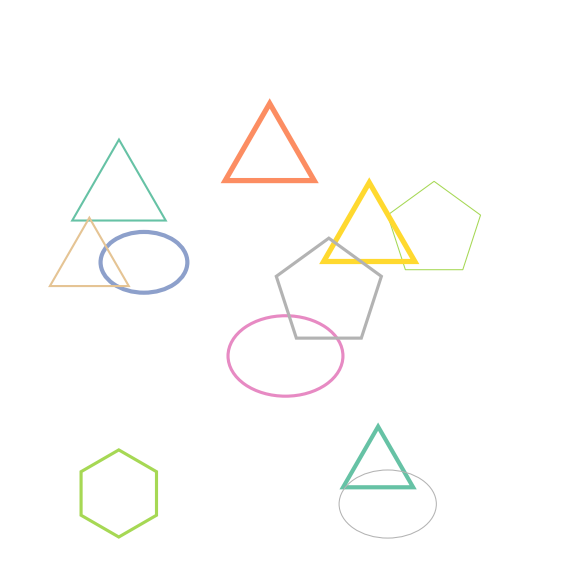[{"shape": "triangle", "thickness": 2, "radius": 0.35, "center": [0.655, 0.19]}, {"shape": "triangle", "thickness": 1, "radius": 0.47, "center": [0.206, 0.664]}, {"shape": "triangle", "thickness": 2.5, "radius": 0.45, "center": [0.467, 0.731]}, {"shape": "oval", "thickness": 2, "radius": 0.38, "center": [0.249, 0.545]}, {"shape": "oval", "thickness": 1.5, "radius": 0.5, "center": [0.494, 0.383]}, {"shape": "pentagon", "thickness": 0.5, "radius": 0.42, "center": [0.752, 0.601]}, {"shape": "hexagon", "thickness": 1.5, "radius": 0.38, "center": [0.206, 0.145]}, {"shape": "triangle", "thickness": 2.5, "radius": 0.46, "center": [0.639, 0.592]}, {"shape": "triangle", "thickness": 1, "radius": 0.39, "center": [0.155, 0.543]}, {"shape": "pentagon", "thickness": 1.5, "radius": 0.48, "center": [0.569, 0.491]}, {"shape": "oval", "thickness": 0.5, "radius": 0.42, "center": [0.671, 0.126]}]